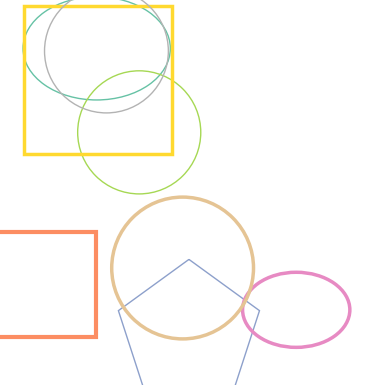[{"shape": "oval", "thickness": 1, "radius": 0.96, "center": [0.251, 0.874]}, {"shape": "square", "thickness": 3, "radius": 0.68, "center": [0.114, 0.262]}, {"shape": "pentagon", "thickness": 1, "radius": 0.96, "center": [0.491, 0.134]}, {"shape": "oval", "thickness": 2.5, "radius": 0.7, "center": [0.769, 0.195]}, {"shape": "circle", "thickness": 1, "radius": 0.8, "center": [0.362, 0.656]}, {"shape": "square", "thickness": 2.5, "radius": 0.96, "center": [0.254, 0.792]}, {"shape": "circle", "thickness": 2.5, "radius": 0.92, "center": [0.474, 0.304]}, {"shape": "circle", "thickness": 1, "radius": 0.8, "center": [0.276, 0.868]}]